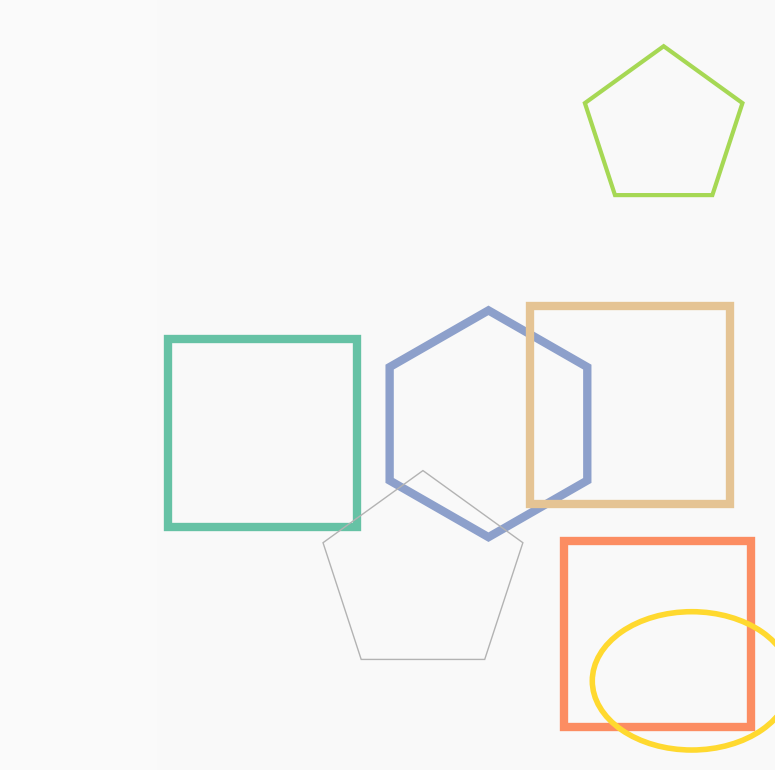[{"shape": "square", "thickness": 3, "radius": 0.61, "center": [0.339, 0.438]}, {"shape": "square", "thickness": 3, "radius": 0.6, "center": [0.849, 0.177]}, {"shape": "hexagon", "thickness": 3, "radius": 0.74, "center": [0.63, 0.45]}, {"shape": "pentagon", "thickness": 1.5, "radius": 0.53, "center": [0.856, 0.833]}, {"shape": "oval", "thickness": 2, "radius": 0.64, "center": [0.893, 0.116]}, {"shape": "square", "thickness": 3, "radius": 0.65, "center": [0.813, 0.474]}, {"shape": "pentagon", "thickness": 0.5, "radius": 0.68, "center": [0.546, 0.253]}]